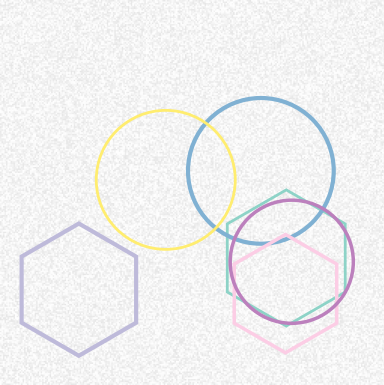[{"shape": "hexagon", "thickness": 2, "radius": 0.88, "center": [0.743, 0.33]}, {"shape": "hexagon", "thickness": 3, "radius": 0.86, "center": [0.205, 0.248]}, {"shape": "circle", "thickness": 3, "radius": 0.95, "center": [0.678, 0.556]}, {"shape": "hexagon", "thickness": 2.5, "radius": 0.77, "center": [0.741, 0.237]}, {"shape": "circle", "thickness": 2.5, "radius": 0.8, "center": [0.758, 0.32]}, {"shape": "circle", "thickness": 2, "radius": 0.9, "center": [0.431, 0.533]}]